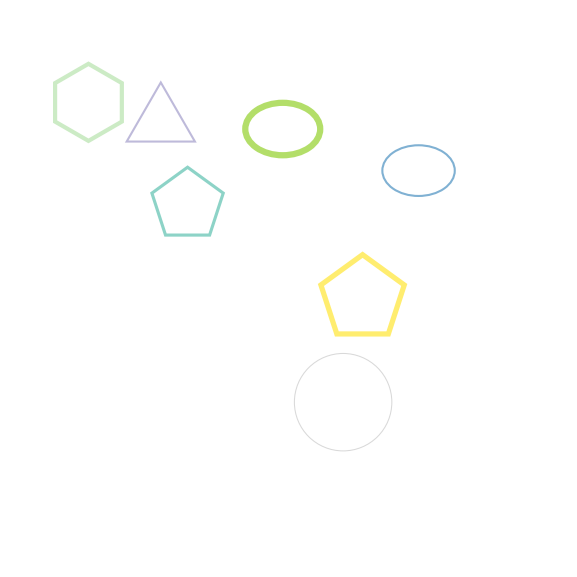[{"shape": "pentagon", "thickness": 1.5, "radius": 0.32, "center": [0.325, 0.645]}, {"shape": "triangle", "thickness": 1, "radius": 0.34, "center": [0.278, 0.788]}, {"shape": "oval", "thickness": 1, "radius": 0.31, "center": [0.725, 0.704]}, {"shape": "oval", "thickness": 3, "radius": 0.32, "center": [0.49, 0.776]}, {"shape": "circle", "thickness": 0.5, "radius": 0.42, "center": [0.594, 0.303]}, {"shape": "hexagon", "thickness": 2, "radius": 0.33, "center": [0.153, 0.822]}, {"shape": "pentagon", "thickness": 2.5, "radius": 0.38, "center": [0.628, 0.482]}]